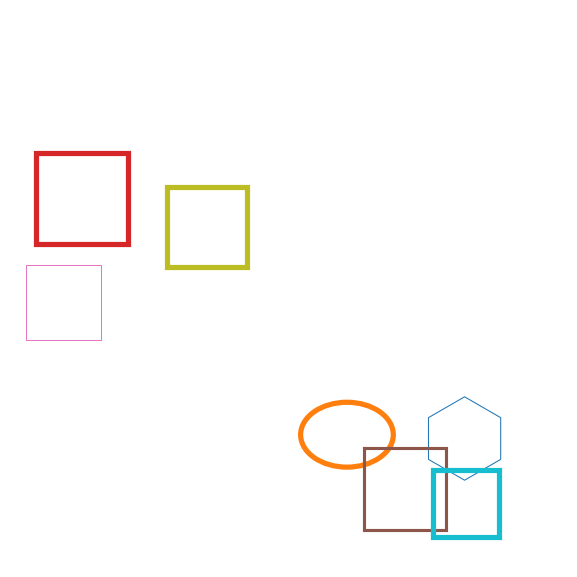[{"shape": "hexagon", "thickness": 0.5, "radius": 0.36, "center": [0.804, 0.24]}, {"shape": "oval", "thickness": 2.5, "radius": 0.4, "center": [0.601, 0.246]}, {"shape": "square", "thickness": 2.5, "radius": 0.4, "center": [0.142, 0.655]}, {"shape": "square", "thickness": 1.5, "radius": 0.35, "center": [0.701, 0.152]}, {"shape": "square", "thickness": 0.5, "radius": 0.32, "center": [0.11, 0.475]}, {"shape": "square", "thickness": 2.5, "radius": 0.35, "center": [0.359, 0.605]}, {"shape": "square", "thickness": 2.5, "radius": 0.29, "center": [0.807, 0.127]}]